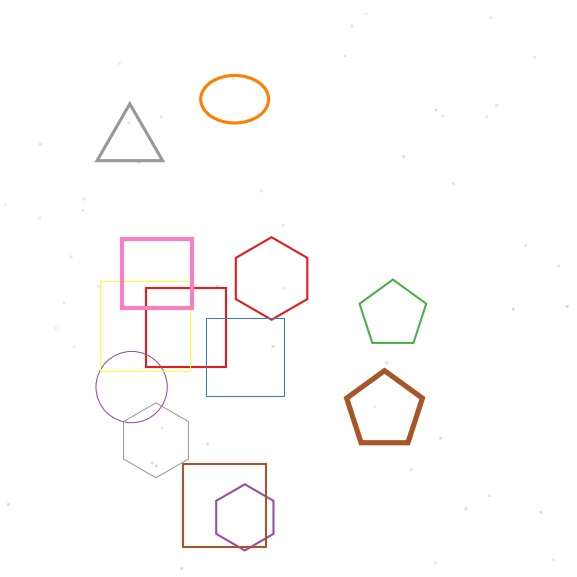[{"shape": "square", "thickness": 1, "radius": 0.34, "center": [0.322, 0.433]}, {"shape": "hexagon", "thickness": 1, "radius": 0.36, "center": [0.47, 0.517]}, {"shape": "square", "thickness": 0.5, "radius": 0.34, "center": [0.424, 0.381]}, {"shape": "pentagon", "thickness": 1, "radius": 0.3, "center": [0.68, 0.454]}, {"shape": "circle", "thickness": 0.5, "radius": 0.31, "center": [0.228, 0.329]}, {"shape": "hexagon", "thickness": 1, "radius": 0.29, "center": [0.424, 0.103]}, {"shape": "oval", "thickness": 1.5, "radius": 0.29, "center": [0.406, 0.827]}, {"shape": "square", "thickness": 0.5, "radius": 0.39, "center": [0.251, 0.434]}, {"shape": "square", "thickness": 1, "radius": 0.36, "center": [0.389, 0.124]}, {"shape": "pentagon", "thickness": 2.5, "radius": 0.34, "center": [0.666, 0.288]}, {"shape": "square", "thickness": 2, "radius": 0.3, "center": [0.272, 0.525]}, {"shape": "triangle", "thickness": 1.5, "radius": 0.33, "center": [0.225, 0.754]}, {"shape": "hexagon", "thickness": 0.5, "radius": 0.32, "center": [0.27, 0.237]}]